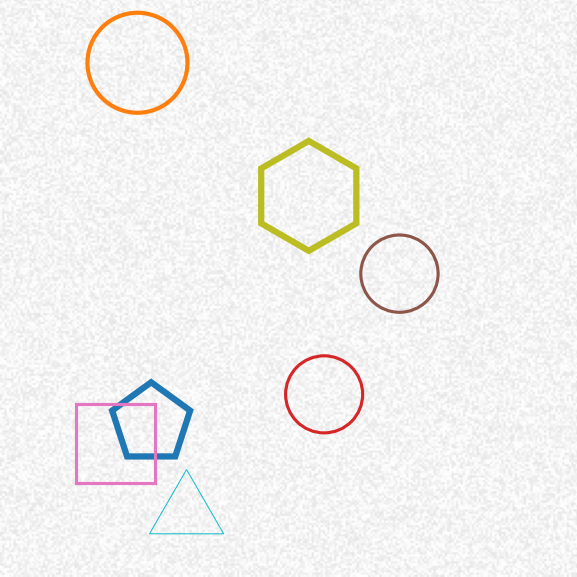[{"shape": "pentagon", "thickness": 3, "radius": 0.35, "center": [0.262, 0.266]}, {"shape": "circle", "thickness": 2, "radius": 0.43, "center": [0.238, 0.89]}, {"shape": "circle", "thickness": 1.5, "radius": 0.33, "center": [0.561, 0.316]}, {"shape": "circle", "thickness": 1.5, "radius": 0.33, "center": [0.692, 0.525]}, {"shape": "square", "thickness": 1.5, "radius": 0.34, "center": [0.2, 0.231]}, {"shape": "hexagon", "thickness": 3, "radius": 0.48, "center": [0.535, 0.66]}, {"shape": "triangle", "thickness": 0.5, "radius": 0.37, "center": [0.323, 0.112]}]